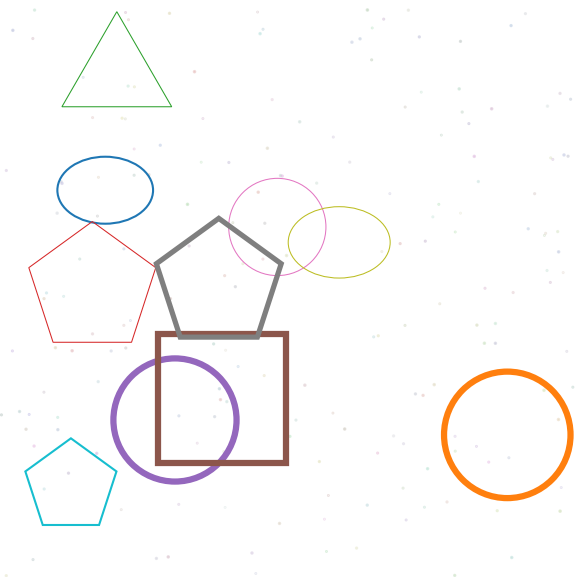[{"shape": "oval", "thickness": 1, "radius": 0.41, "center": [0.182, 0.67]}, {"shape": "circle", "thickness": 3, "radius": 0.55, "center": [0.878, 0.246]}, {"shape": "triangle", "thickness": 0.5, "radius": 0.55, "center": [0.202, 0.869]}, {"shape": "pentagon", "thickness": 0.5, "radius": 0.58, "center": [0.16, 0.5]}, {"shape": "circle", "thickness": 3, "radius": 0.53, "center": [0.303, 0.272]}, {"shape": "square", "thickness": 3, "radius": 0.56, "center": [0.384, 0.309]}, {"shape": "circle", "thickness": 0.5, "radius": 0.42, "center": [0.48, 0.606]}, {"shape": "pentagon", "thickness": 2.5, "radius": 0.57, "center": [0.379, 0.507]}, {"shape": "oval", "thickness": 0.5, "radius": 0.44, "center": [0.587, 0.579]}, {"shape": "pentagon", "thickness": 1, "radius": 0.41, "center": [0.123, 0.157]}]